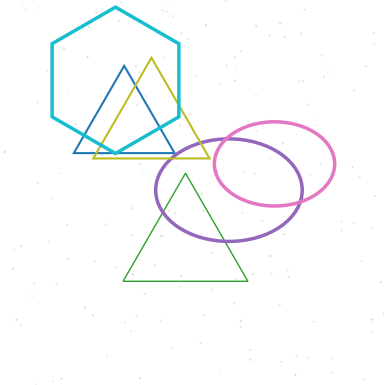[{"shape": "triangle", "thickness": 1.5, "radius": 0.76, "center": [0.323, 0.678]}, {"shape": "triangle", "thickness": 1, "radius": 0.94, "center": [0.482, 0.363]}, {"shape": "oval", "thickness": 2.5, "radius": 0.95, "center": [0.595, 0.506]}, {"shape": "oval", "thickness": 2.5, "radius": 0.78, "center": [0.713, 0.574]}, {"shape": "triangle", "thickness": 1.5, "radius": 0.87, "center": [0.393, 0.676]}, {"shape": "hexagon", "thickness": 2.5, "radius": 0.95, "center": [0.3, 0.791]}]